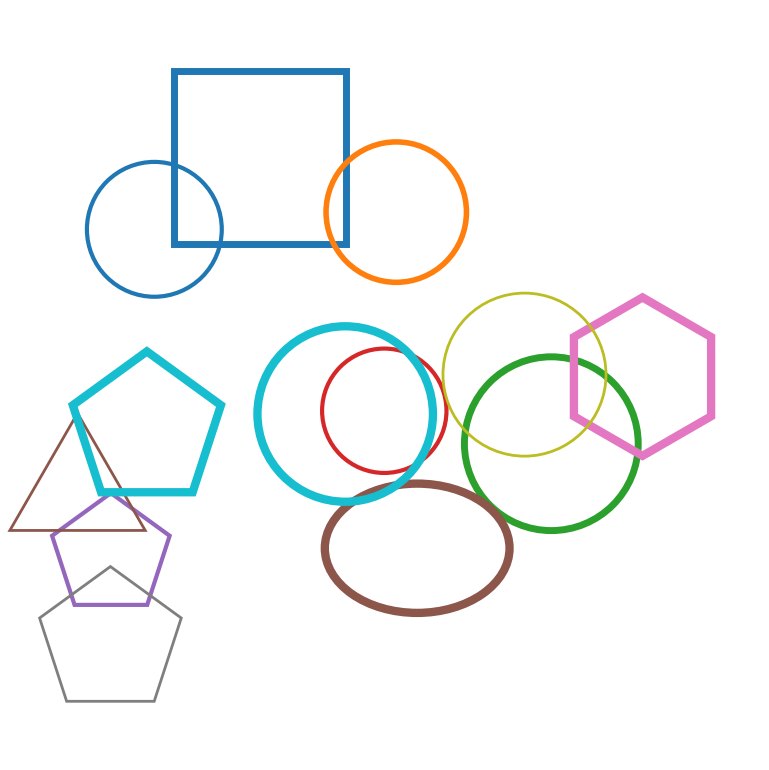[{"shape": "circle", "thickness": 1.5, "radius": 0.44, "center": [0.2, 0.702]}, {"shape": "square", "thickness": 2.5, "radius": 0.56, "center": [0.338, 0.795]}, {"shape": "circle", "thickness": 2, "radius": 0.46, "center": [0.515, 0.725]}, {"shape": "circle", "thickness": 2.5, "radius": 0.56, "center": [0.716, 0.424]}, {"shape": "circle", "thickness": 1.5, "radius": 0.4, "center": [0.499, 0.467]}, {"shape": "pentagon", "thickness": 1.5, "radius": 0.4, "center": [0.144, 0.279]}, {"shape": "triangle", "thickness": 1, "radius": 0.51, "center": [0.101, 0.362]}, {"shape": "oval", "thickness": 3, "radius": 0.6, "center": [0.542, 0.288]}, {"shape": "hexagon", "thickness": 3, "radius": 0.51, "center": [0.834, 0.511]}, {"shape": "pentagon", "thickness": 1, "radius": 0.48, "center": [0.143, 0.167]}, {"shape": "circle", "thickness": 1, "radius": 0.53, "center": [0.681, 0.513]}, {"shape": "pentagon", "thickness": 3, "radius": 0.51, "center": [0.191, 0.443]}, {"shape": "circle", "thickness": 3, "radius": 0.57, "center": [0.448, 0.462]}]